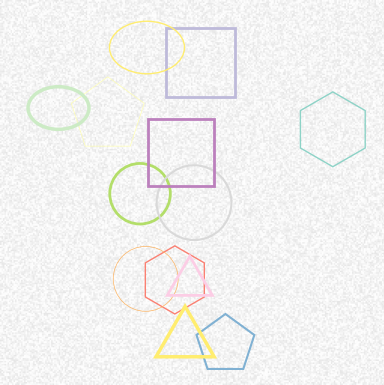[{"shape": "hexagon", "thickness": 1, "radius": 0.49, "center": [0.864, 0.664]}, {"shape": "pentagon", "thickness": 0.5, "radius": 0.5, "center": [0.28, 0.701]}, {"shape": "square", "thickness": 2, "radius": 0.45, "center": [0.521, 0.837]}, {"shape": "hexagon", "thickness": 1, "radius": 0.44, "center": [0.454, 0.273]}, {"shape": "pentagon", "thickness": 1.5, "radius": 0.39, "center": [0.586, 0.106]}, {"shape": "circle", "thickness": 0.5, "radius": 0.42, "center": [0.378, 0.276]}, {"shape": "circle", "thickness": 2, "radius": 0.39, "center": [0.364, 0.497]}, {"shape": "triangle", "thickness": 2, "radius": 0.34, "center": [0.493, 0.267]}, {"shape": "circle", "thickness": 1.5, "radius": 0.49, "center": [0.504, 0.474]}, {"shape": "square", "thickness": 2, "radius": 0.43, "center": [0.471, 0.604]}, {"shape": "oval", "thickness": 2.5, "radius": 0.4, "center": [0.152, 0.719]}, {"shape": "oval", "thickness": 1, "radius": 0.49, "center": [0.382, 0.877]}, {"shape": "triangle", "thickness": 2.5, "radius": 0.44, "center": [0.481, 0.117]}]